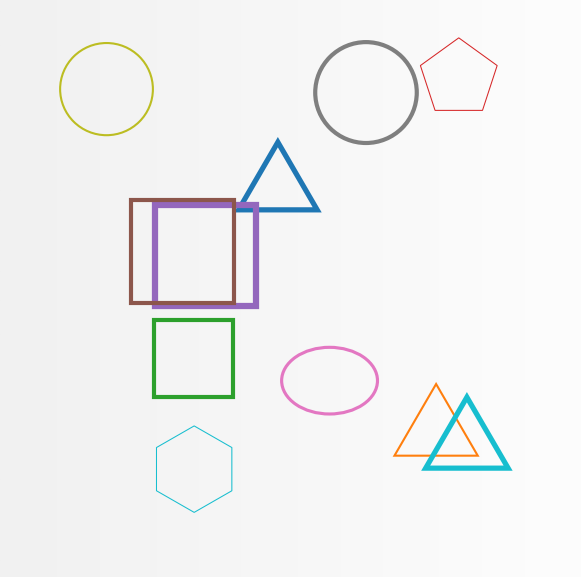[{"shape": "triangle", "thickness": 2.5, "radius": 0.39, "center": [0.478, 0.675]}, {"shape": "triangle", "thickness": 1, "radius": 0.41, "center": [0.75, 0.251]}, {"shape": "square", "thickness": 2, "radius": 0.34, "center": [0.333, 0.378]}, {"shape": "pentagon", "thickness": 0.5, "radius": 0.35, "center": [0.789, 0.864]}, {"shape": "square", "thickness": 3, "radius": 0.44, "center": [0.353, 0.556]}, {"shape": "square", "thickness": 2, "radius": 0.44, "center": [0.314, 0.563]}, {"shape": "oval", "thickness": 1.5, "radius": 0.41, "center": [0.567, 0.34]}, {"shape": "circle", "thickness": 2, "radius": 0.44, "center": [0.63, 0.839]}, {"shape": "circle", "thickness": 1, "radius": 0.4, "center": [0.183, 0.845]}, {"shape": "triangle", "thickness": 2.5, "radius": 0.41, "center": [0.803, 0.229]}, {"shape": "hexagon", "thickness": 0.5, "radius": 0.37, "center": [0.334, 0.187]}]